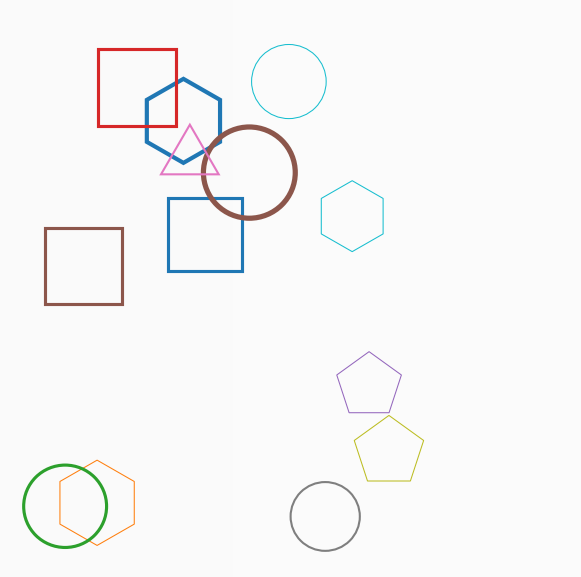[{"shape": "hexagon", "thickness": 2, "radius": 0.36, "center": [0.316, 0.79]}, {"shape": "square", "thickness": 1.5, "radius": 0.32, "center": [0.353, 0.593]}, {"shape": "hexagon", "thickness": 0.5, "radius": 0.37, "center": [0.167, 0.128]}, {"shape": "circle", "thickness": 1.5, "radius": 0.36, "center": [0.112, 0.122]}, {"shape": "square", "thickness": 1.5, "radius": 0.33, "center": [0.236, 0.848]}, {"shape": "pentagon", "thickness": 0.5, "radius": 0.29, "center": [0.635, 0.332]}, {"shape": "square", "thickness": 1.5, "radius": 0.33, "center": [0.143, 0.539]}, {"shape": "circle", "thickness": 2.5, "radius": 0.4, "center": [0.429, 0.7]}, {"shape": "triangle", "thickness": 1, "radius": 0.29, "center": [0.327, 0.726]}, {"shape": "circle", "thickness": 1, "radius": 0.3, "center": [0.56, 0.105]}, {"shape": "pentagon", "thickness": 0.5, "radius": 0.31, "center": [0.669, 0.217]}, {"shape": "circle", "thickness": 0.5, "radius": 0.32, "center": [0.497, 0.858]}, {"shape": "hexagon", "thickness": 0.5, "radius": 0.31, "center": [0.606, 0.625]}]